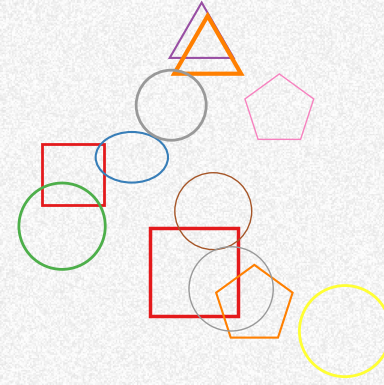[{"shape": "square", "thickness": 2.5, "radius": 0.57, "center": [0.505, 0.292]}, {"shape": "square", "thickness": 2, "radius": 0.4, "center": [0.189, 0.546]}, {"shape": "oval", "thickness": 1.5, "radius": 0.47, "center": [0.342, 0.591]}, {"shape": "circle", "thickness": 2, "radius": 0.56, "center": [0.161, 0.412]}, {"shape": "triangle", "thickness": 1.5, "radius": 0.48, "center": [0.524, 0.898]}, {"shape": "triangle", "thickness": 3, "radius": 0.5, "center": [0.539, 0.859]}, {"shape": "pentagon", "thickness": 1.5, "radius": 0.52, "center": [0.661, 0.208]}, {"shape": "circle", "thickness": 2, "radius": 0.59, "center": [0.896, 0.14]}, {"shape": "circle", "thickness": 1, "radius": 0.5, "center": [0.554, 0.452]}, {"shape": "pentagon", "thickness": 1, "radius": 0.47, "center": [0.726, 0.714]}, {"shape": "circle", "thickness": 1, "radius": 0.55, "center": [0.6, 0.25]}, {"shape": "circle", "thickness": 2, "radius": 0.46, "center": [0.445, 0.727]}]